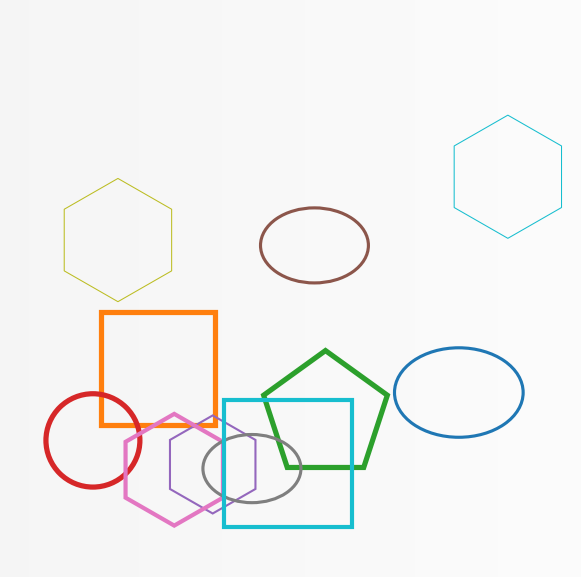[{"shape": "oval", "thickness": 1.5, "radius": 0.55, "center": [0.789, 0.319]}, {"shape": "square", "thickness": 2.5, "radius": 0.49, "center": [0.273, 0.361]}, {"shape": "pentagon", "thickness": 2.5, "radius": 0.56, "center": [0.56, 0.28]}, {"shape": "circle", "thickness": 2.5, "radius": 0.4, "center": [0.16, 0.237]}, {"shape": "hexagon", "thickness": 1, "radius": 0.42, "center": [0.366, 0.195]}, {"shape": "oval", "thickness": 1.5, "radius": 0.46, "center": [0.541, 0.574]}, {"shape": "hexagon", "thickness": 2, "radius": 0.48, "center": [0.3, 0.186]}, {"shape": "oval", "thickness": 1.5, "radius": 0.42, "center": [0.433, 0.188]}, {"shape": "hexagon", "thickness": 0.5, "radius": 0.53, "center": [0.203, 0.583]}, {"shape": "square", "thickness": 2, "radius": 0.55, "center": [0.496, 0.196]}, {"shape": "hexagon", "thickness": 0.5, "radius": 0.53, "center": [0.874, 0.693]}]